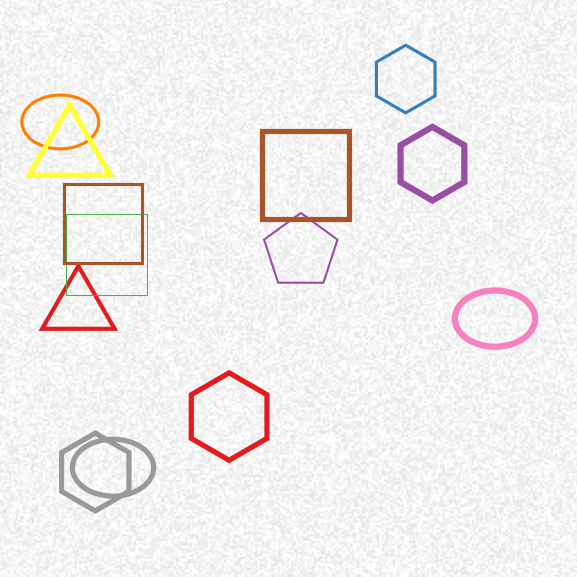[{"shape": "triangle", "thickness": 2, "radius": 0.36, "center": [0.136, 0.466]}, {"shape": "hexagon", "thickness": 2.5, "radius": 0.38, "center": [0.397, 0.278]}, {"shape": "hexagon", "thickness": 1.5, "radius": 0.29, "center": [0.703, 0.862]}, {"shape": "square", "thickness": 0.5, "radius": 0.35, "center": [0.184, 0.558]}, {"shape": "pentagon", "thickness": 1, "radius": 0.33, "center": [0.521, 0.564]}, {"shape": "hexagon", "thickness": 3, "radius": 0.32, "center": [0.749, 0.716]}, {"shape": "oval", "thickness": 1.5, "radius": 0.33, "center": [0.104, 0.788]}, {"shape": "triangle", "thickness": 2.5, "radius": 0.41, "center": [0.121, 0.736]}, {"shape": "square", "thickness": 2.5, "radius": 0.38, "center": [0.529, 0.697]}, {"shape": "square", "thickness": 1.5, "radius": 0.34, "center": [0.178, 0.612]}, {"shape": "oval", "thickness": 3, "radius": 0.35, "center": [0.857, 0.447]}, {"shape": "hexagon", "thickness": 2.5, "radius": 0.34, "center": [0.165, 0.182]}, {"shape": "oval", "thickness": 2.5, "radius": 0.35, "center": [0.196, 0.189]}]